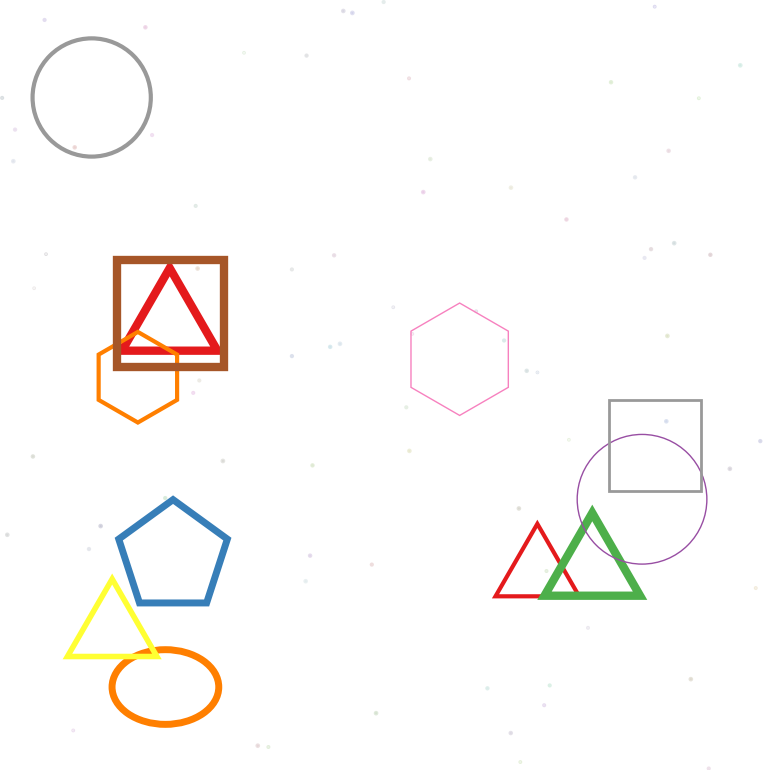[{"shape": "triangle", "thickness": 1.5, "radius": 0.31, "center": [0.698, 0.257]}, {"shape": "triangle", "thickness": 3, "radius": 0.36, "center": [0.22, 0.58]}, {"shape": "pentagon", "thickness": 2.5, "radius": 0.37, "center": [0.225, 0.277]}, {"shape": "triangle", "thickness": 3, "radius": 0.36, "center": [0.769, 0.262]}, {"shape": "circle", "thickness": 0.5, "radius": 0.42, "center": [0.834, 0.352]}, {"shape": "hexagon", "thickness": 1.5, "radius": 0.29, "center": [0.179, 0.51]}, {"shape": "oval", "thickness": 2.5, "radius": 0.35, "center": [0.215, 0.108]}, {"shape": "triangle", "thickness": 2, "radius": 0.34, "center": [0.146, 0.181]}, {"shape": "square", "thickness": 3, "radius": 0.35, "center": [0.222, 0.593]}, {"shape": "hexagon", "thickness": 0.5, "radius": 0.36, "center": [0.597, 0.533]}, {"shape": "square", "thickness": 1, "radius": 0.3, "center": [0.851, 0.421]}, {"shape": "circle", "thickness": 1.5, "radius": 0.38, "center": [0.119, 0.873]}]